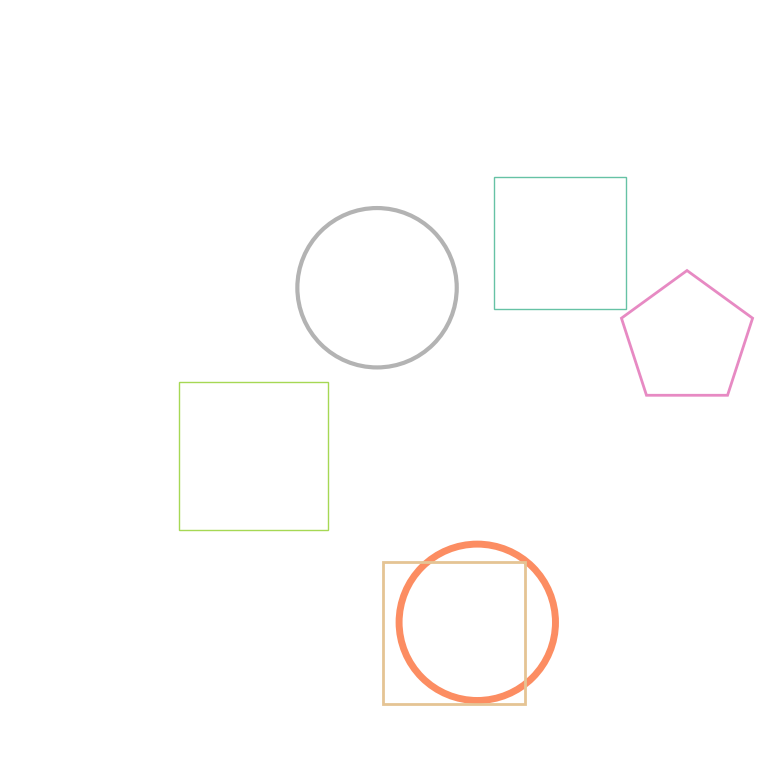[{"shape": "square", "thickness": 0.5, "radius": 0.43, "center": [0.727, 0.684]}, {"shape": "circle", "thickness": 2.5, "radius": 0.51, "center": [0.62, 0.192]}, {"shape": "pentagon", "thickness": 1, "radius": 0.45, "center": [0.892, 0.559]}, {"shape": "square", "thickness": 0.5, "radius": 0.48, "center": [0.329, 0.407]}, {"shape": "square", "thickness": 1, "radius": 0.46, "center": [0.589, 0.178]}, {"shape": "circle", "thickness": 1.5, "radius": 0.52, "center": [0.49, 0.626]}]